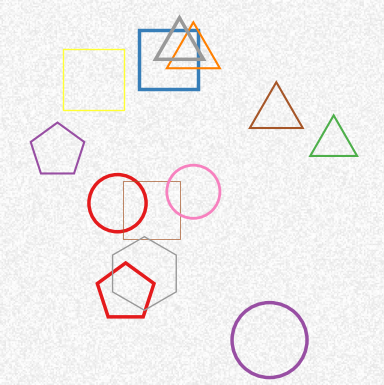[{"shape": "circle", "thickness": 2.5, "radius": 0.37, "center": [0.305, 0.472]}, {"shape": "pentagon", "thickness": 2.5, "radius": 0.39, "center": [0.326, 0.24]}, {"shape": "square", "thickness": 2.5, "radius": 0.38, "center": [0.438, 0.845]}, {"shape": "triangle", "thickness": 1.5, "radius": 0.35, "center": [0.867, 0.63]}, {"shape": "pentagon", "thickness": 1.5, "radius": 0.37, "center": [0.149, 0.609]}, {"shape": "circle", "thickness": 2.5, "radius": 0.49, "center": [0.7, 0.117]}, {"shape": "triangle", "thickness": 1.5, "radius": 0.4, "center": [0.502, 0.863]}, {"shape": "square", "thickness": 1, "radius": 0.39, "center": [0.243, 0.793]}, {"shape": "square", "thickness": 0.5, "radius": 0.37, "center": [0.393, 0.455]}, {"shape": "triangle", "thickness": 1.5, "radius": 0.4, "center": [0.718, 0.707]}, {"shape": "circle", "thickness": 2, "radius": 0.34, "center": [0.502, 0.502]}, {"shape": "triangle", "thickness": 2.5, "radius": 0.36, "center": [0.466, 0.882]}, {"shape": "hexagon", "thickness": 1, "radius": 0.48, "center": [0.375, 0.29]}]